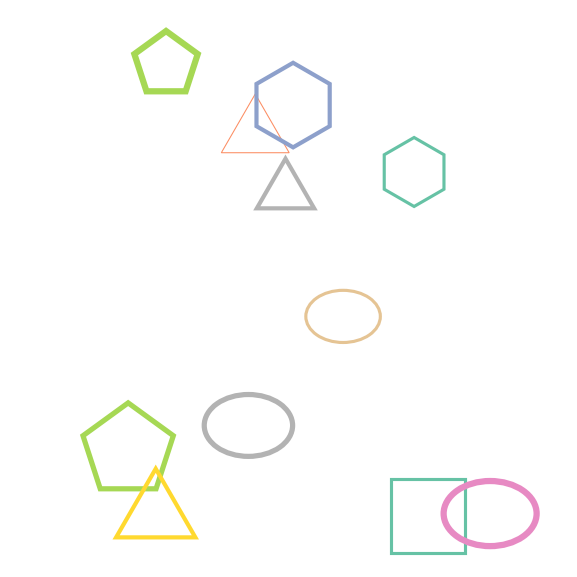[{"shape": "hexagon", "thickness": 1.5, "radius": 0.3, "center": [0.717, 0.701]}, {"shape": "square", "thickness": 1.5, "radius": 0.32, "center": [0.741, 0.106]}, {"shape": "triangle", "thickness": 0.5, "radius": 0.34, "center": [0.442, 0.769]}, {"shape": "hexagon", "thickness": 2, "radius": 0.37, "center": [0.508, 0.817]}, {"shape": "oval", "thickness": 3, "radius": 0.4, "center": [0.849, 0.11]}, {"shape": "pentagon", "thickness": 2.5, "radius": 0.41, "center": [0.222, 0.219]}, {"shape": "pentagon", "thickness": 3, "radius": 0.29, "center": [0.288, 0.888]}, {"shape": "triangle", "thickness": 2, "radius": 0.4, "center": [0.27, 0.108]}, {"shape": "oval", "thickness": 1.5, "radius": 0.32, "center": [0.594, 0.451]}, {"shape": "oval", "thickness": 2.5, "radius": 0.38, "center": [0.43, 0.262]}, {"shape": "triangle", "thickness": 2, "radius": 0.29, "center": [0.494, 0.667]}]